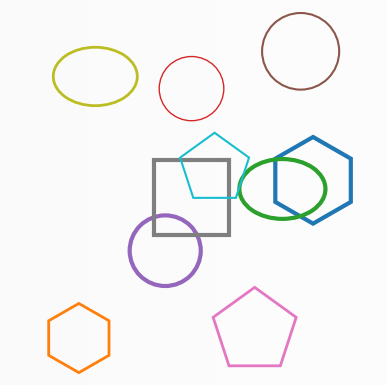[{"shape": "hexagon", "thickness": 3, "radius": 0.56, "center": [0.808, 0.532]}, {"shape": "hexagon", "thickness": 2, "radius": 0.45, "center": [0.204, 0.122]}, {"shape": "oval", "thickness": 3, "radius": 0.56, "center": [0.729, 0.509]}, {"shape": "circle", "thickness": 1, "radius": 0.42, "center": [0.494, 0.77]}, {"shape": "circle", "thickness": 3, "radius": 0.46, "center": [0.426, 0.349]}, {"shape": "circle", "thickness": 1.5, "radius": 0.5, "center": [0.776, 0.867]}, {"shape": "pentagon", "thickness": 2, "radius": 0.56, "center": [0.657, 0.141]}, {"shape": "square", "thickness": 3, "radius": 0.48, "center": [0.494, 0.487]}, {"shape": "oval", "thickness": 2, "radius": 0.54, "center": [0.246, 0.801]}, {"shape": "pentagon", "thickness": 1.5, "radius": 0.47, "center": [0.554, 0.562]}]